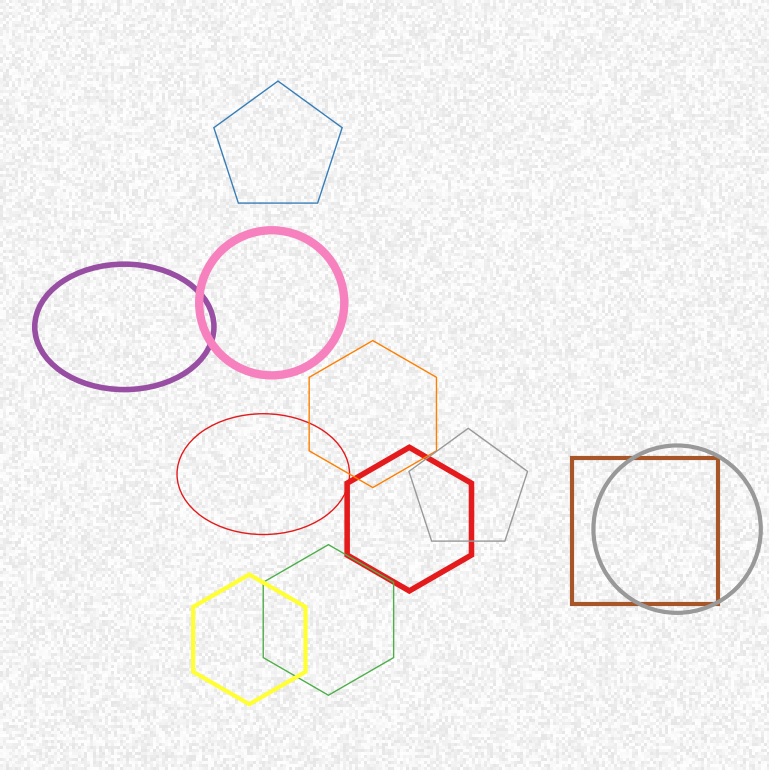[{"shape": "oval", "thickness": 0.5, "radius": 0.56, "center": [0.342, 0.384]}, {"shape": "hexagon", "thickness": 2, "radius": 0.47, "center": [0.532, 0.326]}, {"shape": "pentagon", "thickness": 0.5, "radius": 0.44, "center": [0.361, 0.807]}, {"shape": "hexagon", "thickness": 0.5, "radius": 0.49, "center": [0.427, 0.195]}, {"shape": "oval", "thickness": 2, "radius": 0.58, "center": [0.161, 0.575]}, {"shape": "hexagon", "thickness": 0.5, "radius": 0.48, "center": [0.484, 0.462]}, {"shape": "hexagon", "thickness": 1.5, "radius": 0.42, "center": [0.324, 0.17]}, {"shape": "square", "thickness": 1.5, "radius": 0.47, "center": [0.838, 0.31]}, {"shape": "circle", "thickness": 3, "radius": 0.47, "center": [0.353, 0.607]}, {"shape": "pentagon", "thickness": 0.5, "radius": 0.4, "center": [0.608, 0.363]}, {"shape": "circle", "thickness": 1.5, "radius": 0.54, "center": [0.879, 0.313]}]